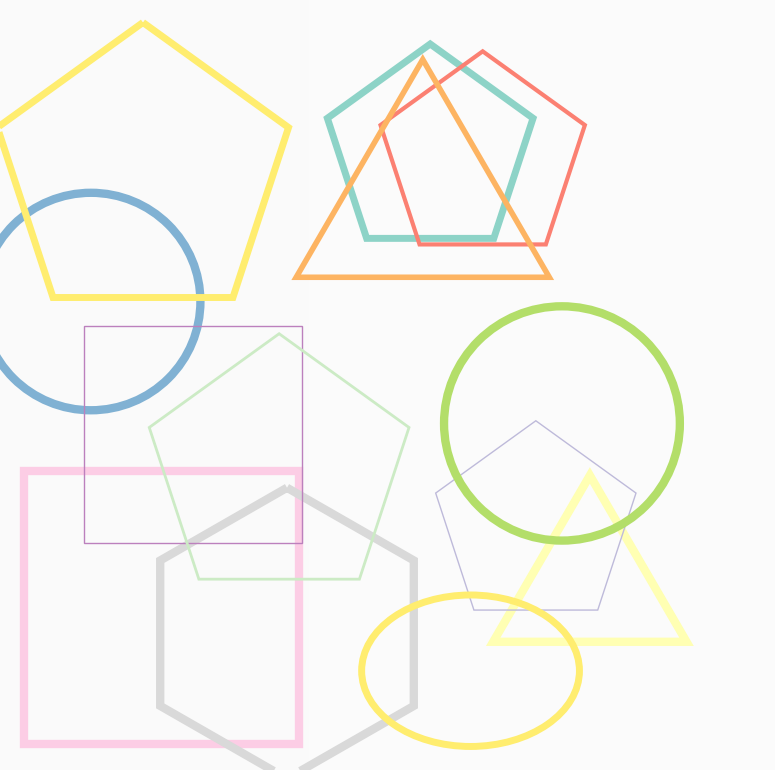[{"shape": "pentagon", "thickness": 2.5, "radius": 0.7, "center": [0.555, 0.803]}, {"shape": "triangle", "thickness": 3, "radius": 0.72, "center": [0.761, 0.239]}, {"shape": "pentagon", "thickness": 0.5, "radius": 0.68, "center": [0.691, 0.318]}, {"shape": "pentagon", "thickness": 1.5, "radius": 0.69, "center": [0.623, 0.795]}, {"shape": "circle", "thickness": 3, "radius": 0.71, "center": [0.117, 0.608]}, {"shape": "triangle", "thickness": 2, "radius": 0.94, "center": [0.545, 0.734]}, {"shape": "circle", "thickness": 3, "radius": 0.76, "center": [0.725, 0.45]}, {"shape": "square", "thickness": 3, "radius": 0.89, "center": [0.208, 0.211]}, {"shape": "hexagon", "thickness": 3, "radius": 0.94, "center": [0.37, 0.178]}, {"shape": "square", "thickness": 0.5, "radius": 0.7, "center": [0.249, 0.436]}, {"shape": "pentagon", "thickness": 1, "radius": 0.88, "center": [0.36, 0.39]}, {"shape": "oval", "thickness": 2.5, "radius": 0.7, "center": [0.607, 0.129]}, {"shape": "pentagon", "thickness": 2.5, "radius": 0.99, "center": [0.184, 0.773]}]